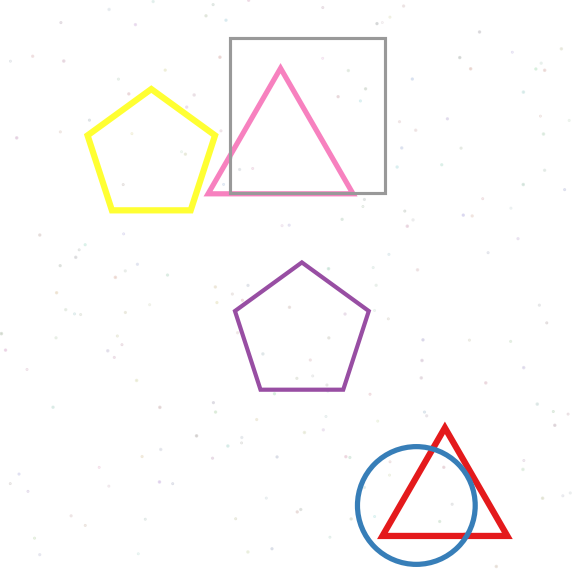[{"shape": "triangle", "thickness": 3, "radius": 0.62, "center": [0.77, 0.133]}, {"shape": "circle", "thickness": 2.5, "radius": 0.51, "center": [0.721, 0.124]}, {"shape": "pentagon", "thickness": 2, "radius": 0.61, "center": [0.523, 0.423]}, {"shape": "pentagon", "thickness": 3, "radius": 0.58, "center": [0.262, 0.729]}, {"shape": "triangle", "thickness": 2.5, "radius": 0.72, "center": [0.486, 0.736]}, {"shape": "square", "thickness": 1.5, "radius": 0.67, "center": [0.533, 0.799]}]